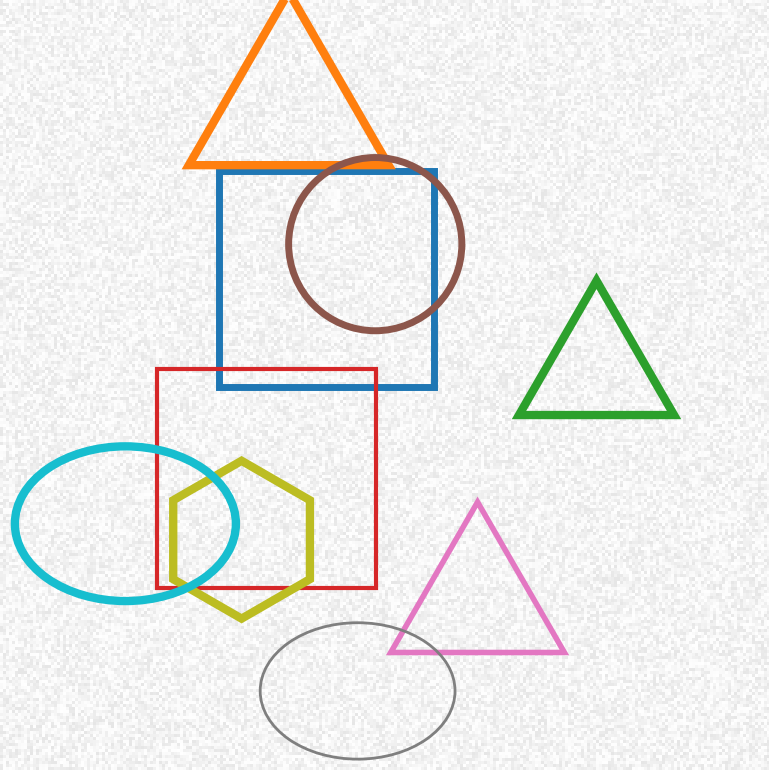[{"shape": "square", "thickness": 2.5, "radius": 0.7, "center": [0.424, 0.638]}, {"shape": "triangle", "thickness": 3, "radius": 0.75, "center": [0.375, 0.86]}, {"shape": "triangle", "thickness": 3, "radius": 0.58, "center": [0.775, 0.519]}, {"shape": "square", "thickness": 1.5, "radius": 0.71, "center": [0.346, 0.379]}, {"shape": "circle", "thickness": 2.5, "radius": 0.56, "center": [0.487, 0.683]}, {"shape": "triangle", "thickness": 2, "radius": 0.65, "center": [0.62, 0.218]}, {"shape": "oval", "thickness": 1, "radius": 0.63, "center": [0.464, 0.103]}, {"shape": "hexagon", "thickness": 3, "radius": 0.51, "center": [0.314, 0.299]}, {"shape": "oval", "thickness": 3, "radius": 0.72, "center": [0.163, 0.32]}]